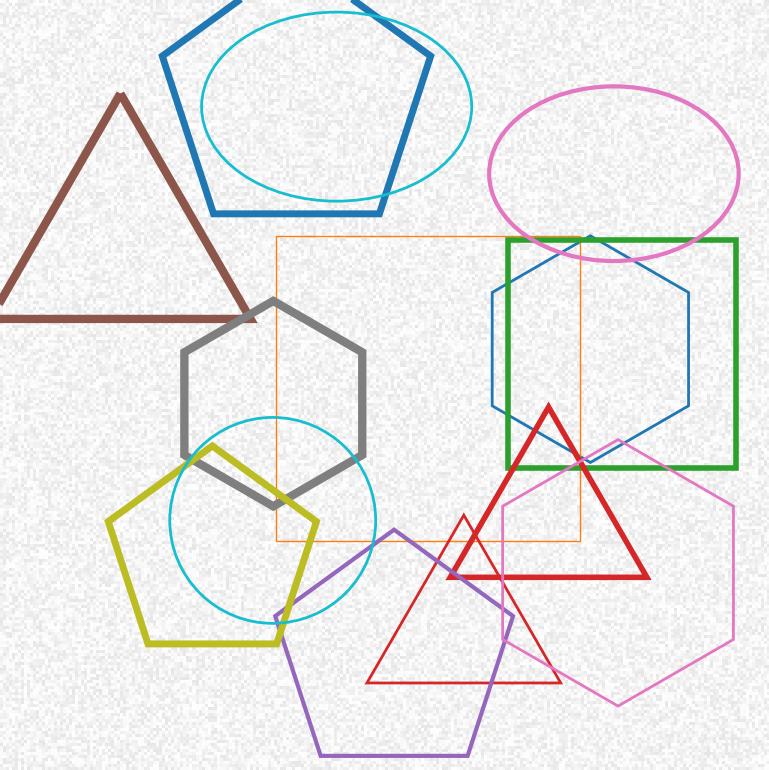[{"shape": "hexagon", "thickness": 1, "radius": 0.74, "center": [0.767, 0.547]}, {"shape": "pentagon", "thickness": 2.5, "radius": 0.92, "center": [0.385, 0.871]}, {"shape": "square", "thickness": 0.5, "radius": 0.99, "center": [0.555, 0.496]}, {"shape": "square", "thickness": 2, "radius": 0.74, "center": [0.808, 0.54]}, {"shape": "triangle", "thickness": 2, "radius": 0.74, "center": [0.712, 0.324]}, {"shape": "triangle", "thickness": 1, "radius": 0.73, "center": [0.602, 0.186]}, {"shape": "pentagon", "thickness": 1.5, "radius": 0.81, "center": [0.512, 0.15]}, {"shape": "triangle", "thickness": 3, "radius": 0.98, "center": [0.156, 0.683]}, {"shape": "oval", "thickness": 1.5, "radius": 0.81, "center": [0.797, 0.774]}, {"shape": "hexagon", "thickness": 1, "radius": 0.87, "center": [0.803, 0.256]}, {"shape": "hexagon", "thickness": 3, "radius": 0.67, "center": [0.355, 0.476]}, {"shape": "pentagon", "thickness": 2.5, "radius": 0.71, "center": [0.276, 0.279]}, {"shape": "oval", "thickness": 1, "radius": 0.88, "center": [0.437, 0.862]}, {"shape": "circle", "thickness": 1, "radius": 0.67, "center": [0.354, 0.324]}]